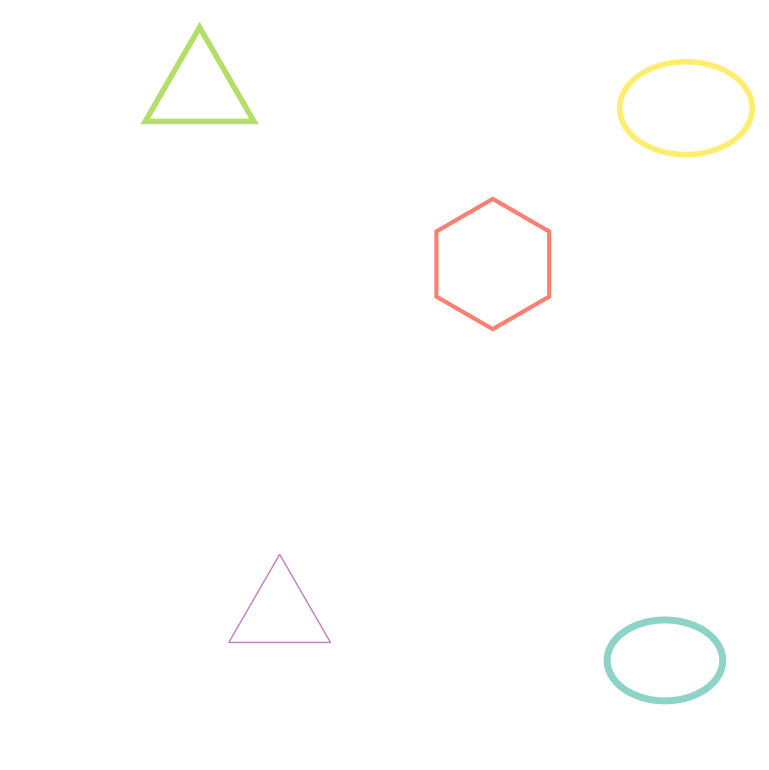[{"shape": "oval", "thickness": 2.5, "radius": 0.38, "center": [0.864, 0.142]}, {"shape": "hexagon", "thickness": 1.5, "radius": 0.42, "center": [0.64, 0.657]}, {"shape": "triangle", "thickness": 2, "radius": 0.41, "center": [0.259, 0.883]}, {"shape": "triangle", "thickness": 0.5, "radius": 0.38, "center": [0.363, 0.204]}, {"shape": "oval", "thickness": 2, "radius": 0.43, "center": [0.891, 0.86]}]